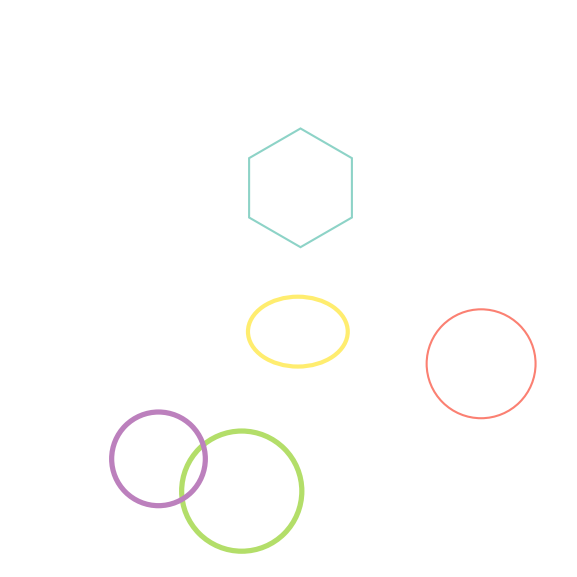[{"shape": "hexagon", "thickness": 1, "radius": 0.51, "center": [0.52, 0.674]}, {"shape": "circle", "thickness": 1, "radius": 0.47, "center": [0.833, 0.369]}, {"shape": "circle", "thickness": 2.5, "radius": 0.52, "center": [0.419, 0.149]}, {"shape": "circle", "thickness": 2.5, "radius": 0.41, "center": [0.274, 0.205]}, {"shape": "oval", "thickness": 2, "radius": 0.43, "center": [0.516, 0.425]}]